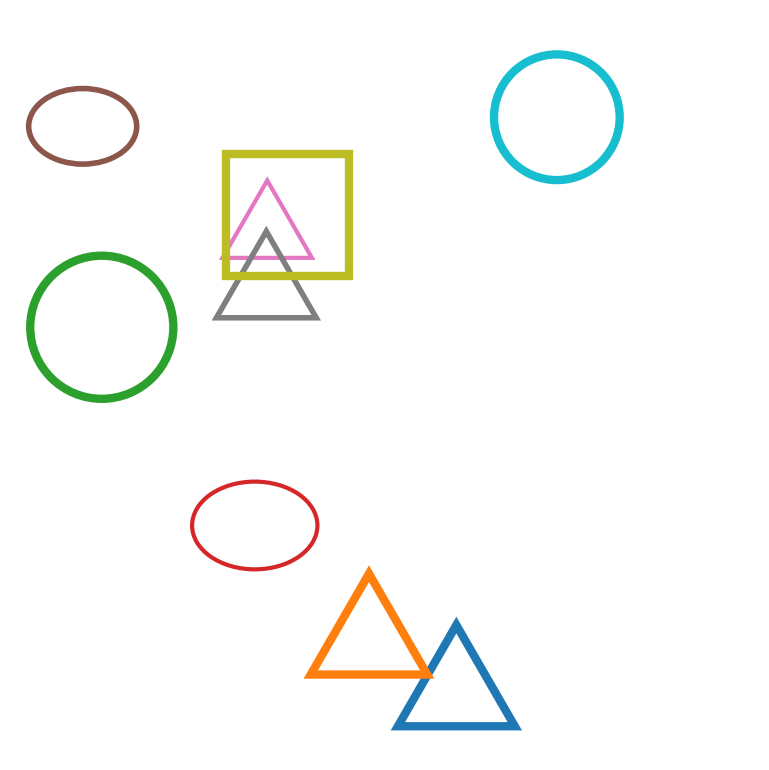[{"shape": "triangle", "thickness": 3, "radius": 0.44, "center": [0.593, 0.101]}, {"shape": "triangle", "thickness": 3, "radius": 0.44, "center": [0.479, 0.168]}, {"shape": "circle", "thickness": 3, "radius": 0.46, "center": [0.132, 0.575]}, {"shape": "oval", "thickness": 1.5, "radius": 0.41, "center": [0.331, 0.318]}, {"shape": "oval", "thickness": 2, "radius": 0.35, "center": [0.107, 0.836]}, {"shape": "triangle", "thickness": 1.5, "radius": 0.34, "center": [0.347, 0.699]}, {"shape": "triangle", "thickness": 2, "radius": 0.37, "center": [0.346, 0.625]}, {"shape": "square", "thickness": 3, "radius": 0.4, "center": [0.373, 0.721]}, {"shape": "circle", "thickness": 3, "radius": 0.41, "center": [0.723, 0.848]}]